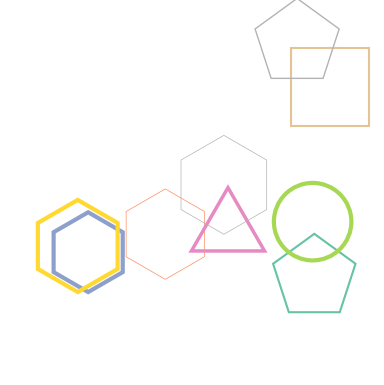[{"shape": "pentagon", "thickness": 1.5, "radius": 0.56, "center": [0.816, 0.28]}, {"shape": "hexagon", "thickness": 0.5, "radius": 0.59, "center": [0.429, 0.392]}, {"shape": "hexagon", "thickness": 3, "radius": 0.52, "center": [0.229, 0.345]}, {"shape": "triangle", "thickness": 2.5, "radius": 0.55, "center": [0.592, 0.403]}, {"shape": "circle", "thickness": 3, "radius": 0.5, "center": [0.812, 0.424]}, {"shape": "hexagon", "thickness": 3, "radius": 0.6, "center": [0.202, 0.361]}, {"shape": "square", "thickness": 1.5, "radius": 0.51, "center": [0.858, 0.773]}, {"shape": "hexagon", "thickness": 0.5, "radius": 0.64, "center": [0.581, 0.52]}, {"shape": "pentagon", "thickness": 1, "radius": 0.57, "center": [0.772, 0.889]}]